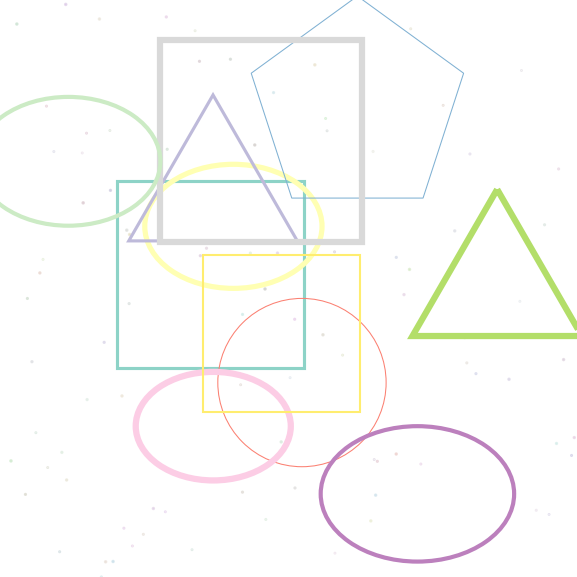[{"shape": "square", "thickness": 1.5, "radius": 0.81, "center": [0.365, 0.525]}, {"shape": "oval", "thickness": 2.5, "radius": 0.77, "center": [0.404, 0.607]}, {"shape": "triangle", "thickness": 1.5, "radius": 0.84, "center": [0.369, 0.666]}, {"shape": "circle", "thickness": 0.5, "radius": 0.73, "center": [0.523, 0.337]}, {"shape": "pentagon", "thickness": 0.5, "radius": 0.97, "center": [0.619, 0.813]}, {"shape": "triangle", "thickness": 3, "radius": 0.85, "center": [0.861, 0.502]}, {"shape": "oval", "thickness": 3, "radius": 0.67, "center": [0.369, 0.261]}, {"shape": "square", "thickness": 3, "radius": 0.87, "center": [0.451, 0.755]}, {"shape": "oval", "thickness": 2, "radius": 0.84, "center": [0.723, 0.144]}, {"shape": "oval", "thickness": 2, "radius": 0.8, "center": [0.118, 0.72]}, {"shape": "square", "thickness": 1, "radius": 0.68, "center": [0.488, 0.422]}]